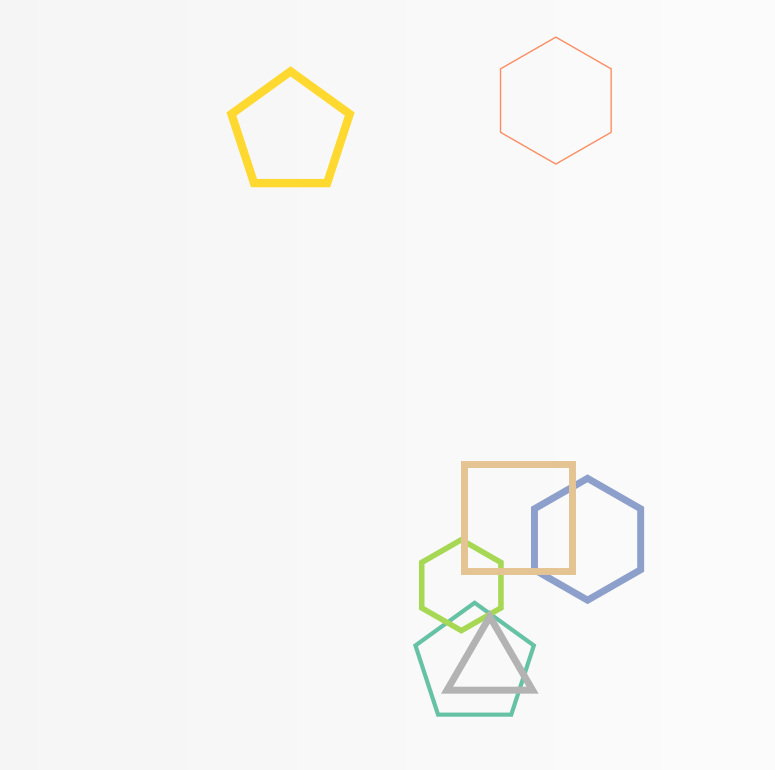[{"shape": "pentagon", "thickness": 1.5, "radius": 0.4, "center": [0.612, 0.137]}, {"shape": "hexagon", "thickness": 0.5, "radius": 0.41, "center": [0.717, 0.869]}, {"shape": "hexagon", "thickness": 2.5, "radius": 0.4, "center": [0.758, 0.3]}, {"shape": "hexagon", "thickness": 2, "radius": 0.3, "center": [0.595, 0.24]}, {"shape": "pentagon", "thickness": 3, "radius": 0.4, "center": [0.375, 0.827]}, {"shape": "square", "thickness": 2.5, "radius": 0.35, "center": [0.668, 0.328]}, {"shape": "triangle", "thickness": 2.5, "radius": 0.32, "center": [0.632, 0.136]}]